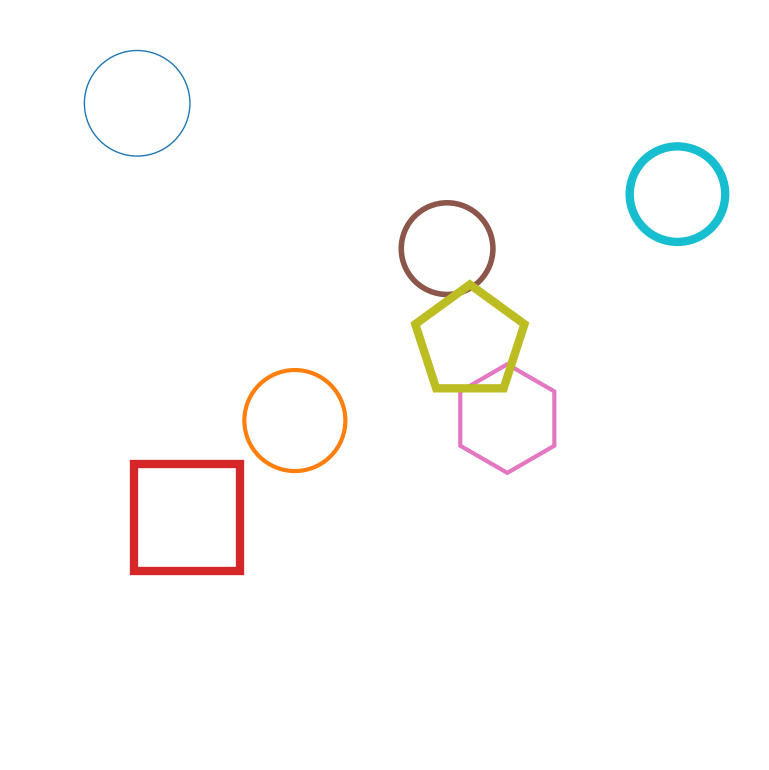[{"shape": "circle", "thickness": 0.5, "radius": 0.34, "center": [0.178, 0.866]}, {"shape": "circle", "thickness": 1.5, "radius": 0.33, "center": [0.383, 0.454]}, {"shape": "square", "thickness": 3, "radius": 0.35, "center": [0.243, 0.328]}, {"shape": "circle", "thickness": 2, "radius": 0.3, "center": [0.581, 0.677]}, {"shape": "hexagon", "thickness": 1.5, "radius": 0.35, "center": [0.659, 0.456]}, {"shape": "pentagon", "thickness": 3, "radius": 0.37, "center": [0.61, 0.556]}, {"shape": "circle", "thickness": 3, "radius": 0.31, "center": [0.88, 0.748]}]